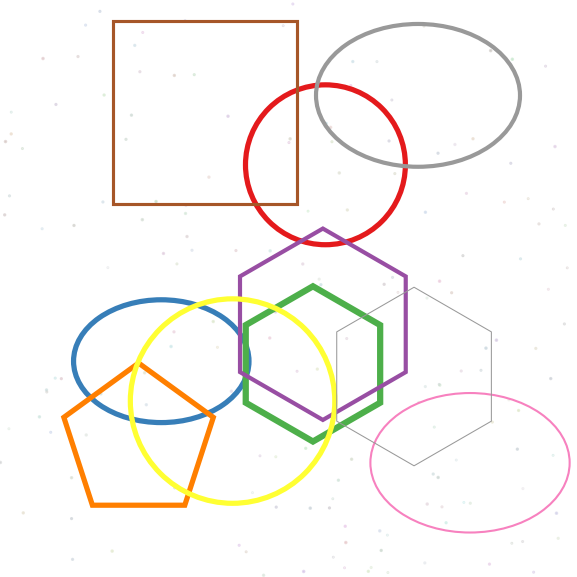[{"shape": "circle", "thickness": 2.5, "radius": 0.69, "center": [0.564, 0.714]}, {"shape": "oval", "thickness": 2.5, "radius": 0.76, "center": [0.279, 0.374]}, {"shape": "hexagon", "thickness": 3, "radius": 0.67, "center": [0.542, 0.369]}, {"shape": "hexagon", "thickness": 2, "radius": 0.83, "center": [0.559, 0.438]}, {"shape": "pentagon", "thickness": 2.5, "radius": 0.68, "center": [0.24, 0.234]}, {"shape": "circle", "thickness": 2.5, "radius": 0.89, "center": [0.403, 0.305]}, {"shape": "square", "thickness": 1.5, "radius": 0.8, "center": [0.355, 0.804]}, {"shape": "oval", "thickness": 1, "radius": 0.86, "center": [0.814, 0.198]}, {"shape": "oval", "thickness": 2, "radius": 0.88, "center": [0.724, 0.834]}, {"shape": "hexagon", "thickness": 0.5, "radius": 0.77, "center": [0.717, 0.347]}]